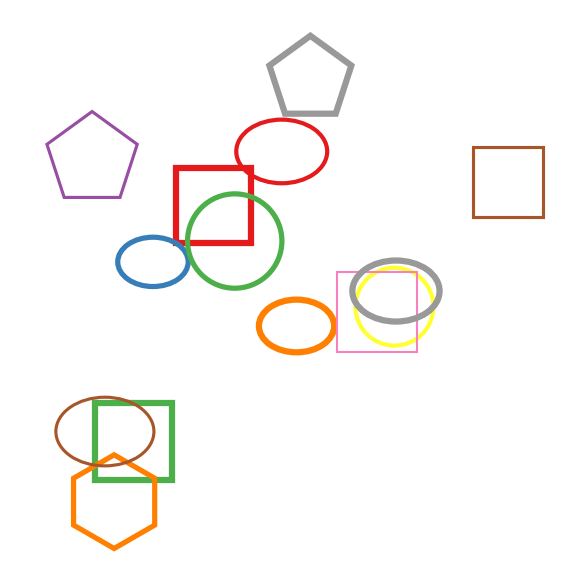[{"shape": "square", "thickness": 3, "radius": 0.32, "center": [0.37, 0.643]}, {"shape": "oval", "thickness": 2, "radius": 0.39, "center": [0.488, 0.737]}, {"shape": "oval", "thickness": 2.5, "radius": 0.31, "center": [0.265, 0.546]}, {"shape": "circle", "thickness": 2.5, "radius": 0.41, "center": [0.406, 0.582]}, {"shape": "square", "thickness": 3, "radius": 0.33, "center": [0.232, 0.234]}, {"shape": "pentagon", "thickness": 1.5, "radius": 0.41, "center": [0.159, 0.724]}, {"shape": "hexagon", "thickness": 2.5, "radius": 0.41, "center": [0.198, 0.13]}, {"shape": "oval", "thickness": 3, "radius": 0.33, "center": [0.513, 0.435]}, {"shape": "circle", "thickness": 2, "radius": 0.34, "center": [0.683, 0.468]}, {"shape": "square", "thickness": 1.5, "radius": 0.3, "center": [0.88, 0.685]}, {"shape": "oval", "thickness": 1.5, "radius": 0.42, "center": [0.182, 0.252]}, {"shape": "square", "thickness": 1, "radius": 0.35, "center": [0.652, 0.459]}, {"shape": "oval", "thickness": 3, "radius": 0.38, "center": [0.686, 0.495]}, {"shape": "pentagon", "thickness": 3, "radius": 0.37, "center": [0.537, 0.863]}]